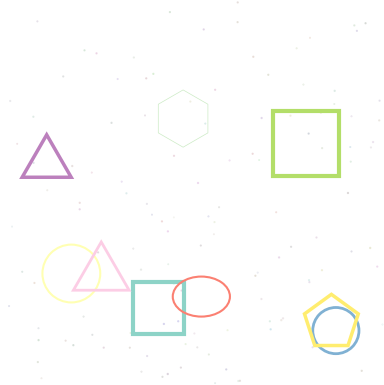[{"shape": "square", "thickness": 3, "radius": 0.34, "center": [0.412, 0.201]}, {"shape": "circle", "thickness": 1.5, "radius": 0.38, "center": [0.185, 0.29]}, {"shape": "oval", "thickness": 1.5, "radius": 0.37, "center": [0.523, 0.23]}, {"shape": "circle", "thickness": 2, "radius": 0.3, "center": [0.872, 0.141]}, {"shape": "square", "thickness": 3, "radius": 0.43, "center": [0.795, 0.627]}, {"shape": "triangle", "thickness": 2, "radius": 0.42, "center": [0.263, 0.288]}, {"shape": "triangle", "thickness": 2.5, "radius": 0.37, "center": [0.121, 0.576]}, {"shape": "hexagon", "thickness": 0.5, "radius": 0.37, "center": [0.476, 0.692]}, {"shape": "pentagon", "thickness": 2.5, "radius": 0.37, "center": [0.861, 0.162]}]